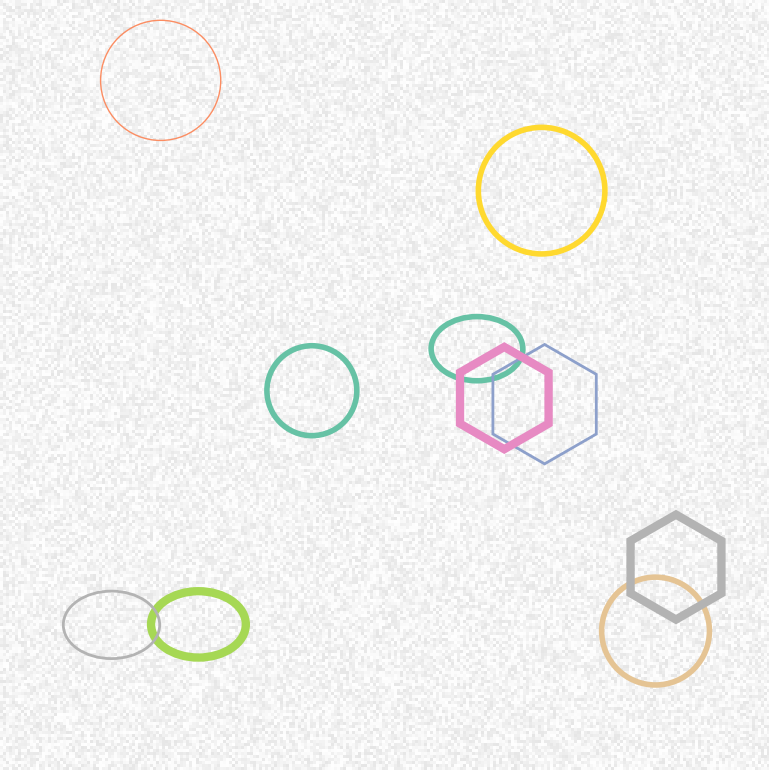[{"shape": "circle", "thickness": 2, "radius": 0.29, "center": [0.405, 0.493]}, {"shape": "oval", "thickness": 2, "radius": 0.3, "center": [0.619, 0.547]}, {"shape": "circle", "thickness": 0.5, "radius": 0.39, "center": [0.209, 0.896]}, {"shape": "hexagon", "thickness": 1, "radius": 0.39, "center": [0.707, 0.475]}, {"shape": "hexagon", "thickness": 3, "radius": 0.33, "center": [0.655, 0.483]}, {"shape": "oval", "thickness": 3, "radius": 0.31, "center": [0.258, 0.189]}, {"shape": "circle", "thickness": 2, "radius": 0.41, "center": [0.703, 0.752]}, {"shape": "circle", "thickness": 2, "radius": 0.35, "center": [0.851, 0.18]}, {"shape": "hexagon", "thickness": 3, "radius": 0.34, "center": [0.878, 0.264]}, {"shape": "oval", "thickness": 1, "radius": 0.31, "center": [0.145, 0.188]}]